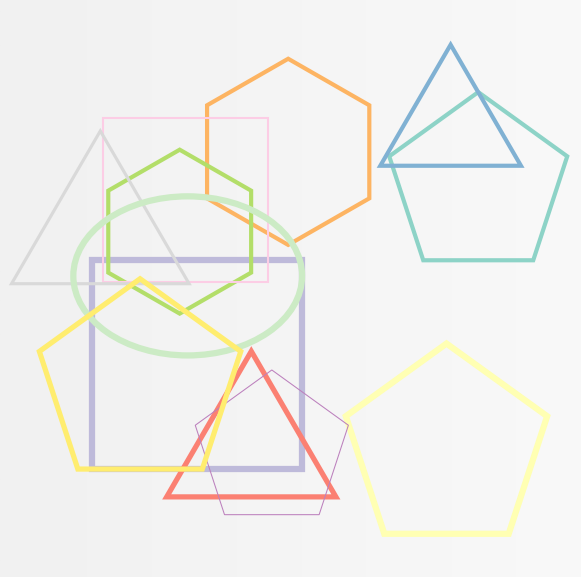[{"shape": "pentagon", "thickness": 2, "radius": 0.8, "center": [0.823, 0.679]}, {"shape": "pentagon", "thickness": 3, "radius": 0.91, "center": [0.768, 0.222]}, {"shape": "square", "thickness": 3, "radius": 0.91, "center": [0.339, 0.367]}, {"shape": "triangle", "thickness": 2.5, "radius": 0.84, "center": [0.432, 0.223]}, {"shape": "triangle", "thickness": 2, "radius": 0.7, "center": [0.775, 0.782]}, {"shape": "hexagon", "thickness": 2, "radius": 0.81, "center": [0.496, 0.736]}, {"shape": "hexagon", "thickness": 2, "radius": 0.71, "center": [0.309, 0.598]}, {"shape": "square", "thickness": 1, "radius": 0.71, "center": [0.319, 0.653]}, {"shape": "triangle", "thickness": 1.5, "radius": 0.88, "center": [0.173, 0.596]}, {"shape": "pentagon", "thickness": 0.5, "radius": 0.69, "center": [0.468, 0.22]}, {"shape": "oval", "thickness": 3, "radius": 0.98, "center": [0.323, 0.521]}, {"shape": "pentagon", "thickness": 2.5, "radius": 0.91, "center": [0.241, 0.334]}]